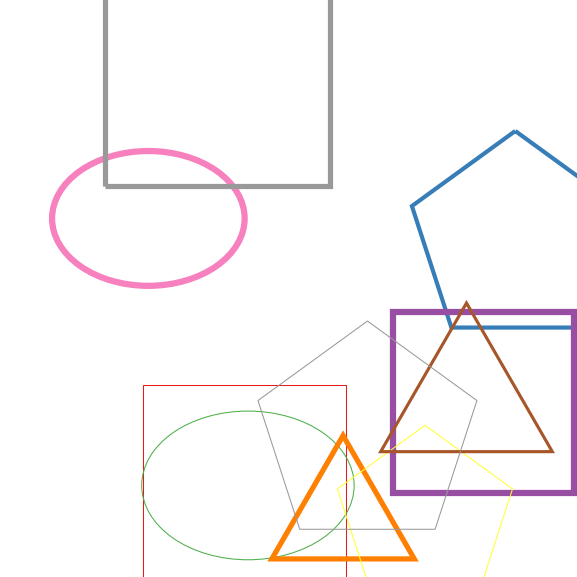[{"shape": "square", "thickness": 0.5, "radius": 0.88, "center": [0.424, 0.157]}, {"shape": "pentagon", "thickness": 2, "radius": 0.94, "center": [0.892, 0.584]}, {"shape": "oval", "thickness": 0.5, "radius": 0.92, "center": [0.429, 0.159]}, {"shape": "square", "thickness": 3, "radius": 0.79, "center": [0.837, 0.302]}, {"shape": "triangle", "thickness": 2.5, "radius": 0.71, "center": [0.594, 0.103]}, {"shape": "pentagon", "thickness": 0.5, "radius": 0.8, "center": [0.736, 0.103]}, {"shape": "triangle", "thickness": 1.5, "radius": 0.86, "center": [0.808, 0.303]}, {"shape": "oval", "thickness": 3, "radius": 0.83, "center": [0.257, 0.621]}, {"shape": "square", "thickness": 2.5, "radius": 0.97, "center": [0.377, 0.871]}, {"shape": "pentagon", "thickness": 0.5, "radius": 1.0, "center": [0.636, 0.244]}]